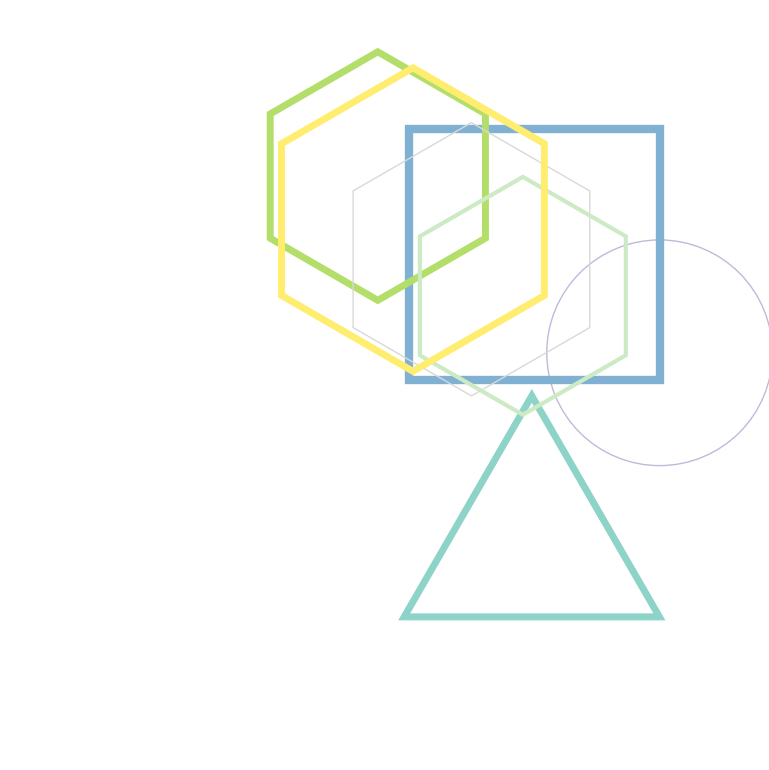[{"shape": "triangle", "thickness": 2.5, "radius": 0.96, "center": [0.691, 0.295]}, {"shape": "circle", "thickness": 0.5, "radius": 0.73, "center": [0.857, 0.542]}, {"shape": "square", "thickness": 3, "radius": 0.82, "center": [0.694, 0.669]}, {"shape": "hexagon", "thickness": 2.5, "radius": 0.81, "center": [0.491, 0.771]}, {"shape": "hexagon", "thickness": 0.5, "radius": 0.89, "center": [0.612, 0.663]}, {"shape": "hexagon", "thickness": 1.5, "radius": 0.77, "center": [0.679, 0.616]}, {"shape": "hexagon", "thickness": 2.5, "radius": 0.99, "center": [0.536, 0.715]}]